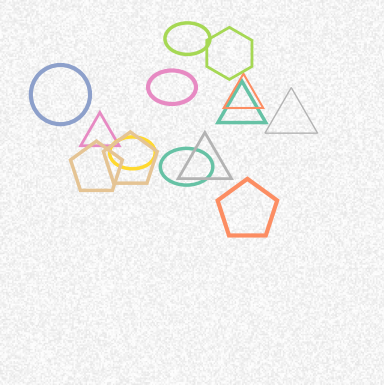[{"shape": "triangle", "thickness": 2.5, "radius": 0.36, "center": [0.628, 0.718]}, {"shape": "oval", "thickness": 2.5, "radius": 0.34, "center": [0.485, 0.567]}, {"shape": "pentagon", "thickness": 3, "radius": 0.41, "center": [0.643, 0.454]}, {"shape": "triangle", "thickness": 1.5, "radius": 0.3, "center": [0.632, 0.749]}, {"shape": "circle", "thickness": 3, "radius": 0.38, "center": [0.157, 0.754]}, {"shape": "oval", "thickness": 3, "radius": 0.31, "center": [0.447, 0.773]}, {"shape": "triangle", "thickness": 2, "radius": 0.29, "center": [0.259, 0.65]}, {"shape": "hexagon", "thickness": 2, "radius": 0.34, "center": [0.596, 0.861]}, {"shape": "oval", "thickness": 2.5, "radius": 0.29, "center": [0.487, 0.9]}, {"shape": "oval", "thickness": 2.5, "radius": 0.3, "center": [0.344, 0.603]}, {"shape": "pentagon", "thickness": 2.5, "radius": 0.37, "center": [0.338, 0.584]}, {"shape": "pentagon", "thickness": 2.5, "radius": 0.35, "center": [0.25, 0.563]}, {"shape": "triangle", "thickness": 1, "radius": 0.39, "center": [0.757, 0.694]}, {"shape": "triangle", "thickness": 2, "radius": 0.4, "center": [0.532, 0.576]}]